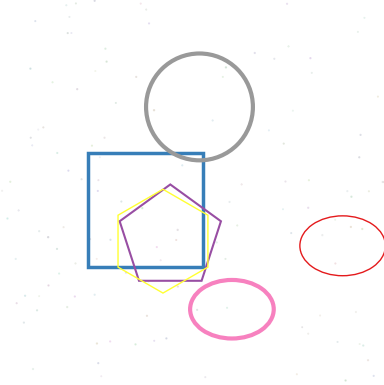[{"shape": "oval", "thickness": 1, "radius": 0.56, "center": [0.89, 0.362]}, {"shape": "square", "thickness": 2.5, "radius": 0.74, "center": [0.378, 0.455]}, {"shape": "pentagon", "thickness": 1.5, "radius": 0.69, "center": [0.442, 0.383]}, {"shape": "hexagon", "thickness": 1, "radius": 0.67, "center": [0.423, 0.374]}, {"shape": "oval", "thickness": 3, "radius": 0.54, "center": [0.602, 0.197]}, {"shape": "circle", "thickness": 3, "radius": 0.69, "center": [0.518, 0.722]}]